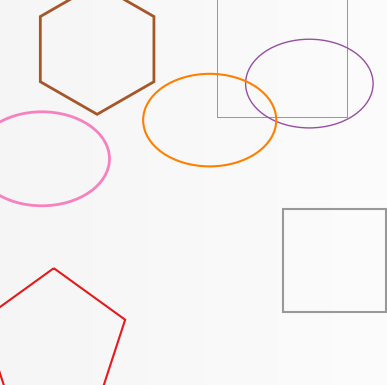[{"shape": "pentagon", "thickness": 1.5, "radius": 0.97, "center": [0.139, 0.11]}, {"shape": "square", "thickness": 0.5, "radius": 0.84, "center": [0.727, 0.864]}, {"shape": "oval", "thickness": 1, "radius": 0.82, "center": [0.798, 0.783]}, {"shape": "oval", "thickness": 1.5, "radius": 0.86, "center": [0.541, 0.688]}, {"shape": "hexagon", "thickness": 2, "radius": 0.85, "center": [0.251, 0.872]}, {"shape": "oval", "thickness": 2, "radius": 0.87, "center": [0.108, 0.588]}, {"shape": "square", "thickness": 1.5, "radius": 0.67, "center": [0.863, 0.323]}]